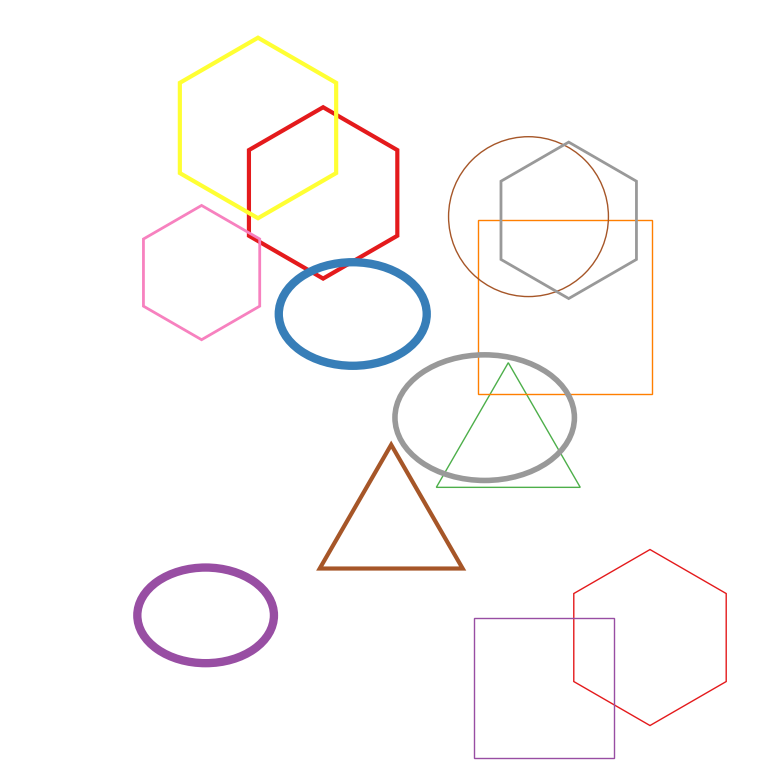[{"shape": "hexagon", "thickness": 0.5, "radius": 0.57, "center": [0.844, 0.172]}, {"shape": "hexagon", "thickness": 1.5, "radius": 0.56, "center": [0.42, 0.749]}, {"shape": "oval", "thickness": 3, "radius": 0.48, "center": [0.458, 0.592]}, {"shape": "triangle", "thickness": 0.5, "radius": 0.54, "center": [0.66, 0.421]}, {"shape": "square", "thickness": 0.5, "radius": 0.45, "center": [0.706, 0.106]}, {"shape": "oval", "thickness": 3, "radius": 0.44, "center": [0.267, 0.201]}, {"shape": "square", "thickness": 0.5, "radius": 0.56, "center": [0.733, 0.601]}, {"shape": "hexagon", "thickness": 1.5, "radius": 0.59, "center": [0.335, 0.834]}, {"shape": "circle", "thickness": 0.5, "radius": 0.52, "center": [0.686, 0.719]}, {"shape": "triangle", "thickness": 1.5, "radius": 0.54, "center": [0.508, 0.315]}, {"shape": "hexagon", "thickness": 1, "radius": 0.44, "center": [0.262, 0.646]}, {"shape": "oval", "thickness": 2, "radius": 0.58, "center": [0.629, 0.458]}, {"shape": "hexagon", "thickness": 1, "radius": 0.51, "center": [0.739, 0.714]}]